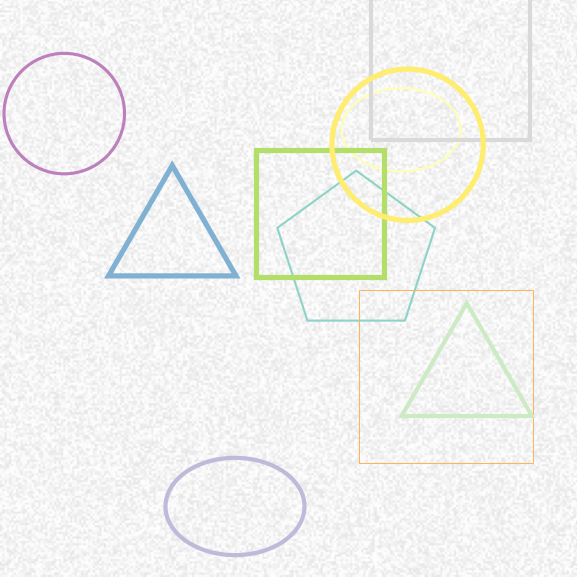[{"shape": "pentagon", "thickness": 1, "radius": 0.72, "center": [0.617, 0.56]}, {"shape": "oval", "thickness": 1, "radius": 0.52, "center": [0.695, 0.775]}, {"shape": "oval", "thickness": 2, "radius": 0.6, "center": [0.407, 0.122]}, {"shape": "triangle", "thickness": 2.5, "radius": 0.64, "center": [0.298, 0.585]}, {"shape": "square", "thickness": 0.5, "radius": 0.75, "center": [0.772, 0.347]}, {"shape": "square", "thickness": 2.5, "radius": 0.55, "center": [0.554, 0.629]}, {"shape": "square", "thickness": 2, "radius": 0.69, "center": [0.78, 0.895]}, {"shape": "circle", "thickness": 1.5, "radius": 0.52, "center": [0.111, 0.802]}, {"shape": "triangle", "thickness": 2, "radius": 0.65, "center": [0.808, 0.344]}, {"shape": "circle", "thickness": 2.5, "radius": 0.66, "center": [0.706, 0.748]}]